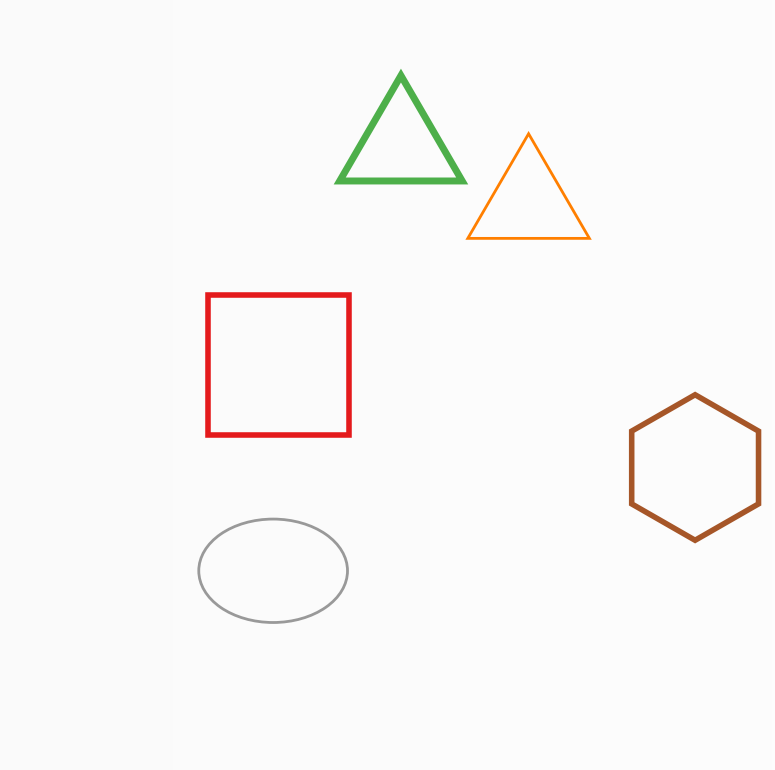[{"shape": "square", "thickness": 2, "radius": 0.46, "center": [0.36, 0.526]}, {"shape": "triangle", "thickness": 2.5, "radius": 0.46, "center": [0.517, 0.811]}, {"shape": "triangle", "thickness": 1, "radius": 0.45, "center": [0.682, 0.736]}, {"shape": "hexagon", "thickness": 2, "radius": 0.47, "center": [0.897, 0.393]}, {"shape": "oval", "thickness": 1, "radius": 0.48, "center": [0.352, 0.259]}]